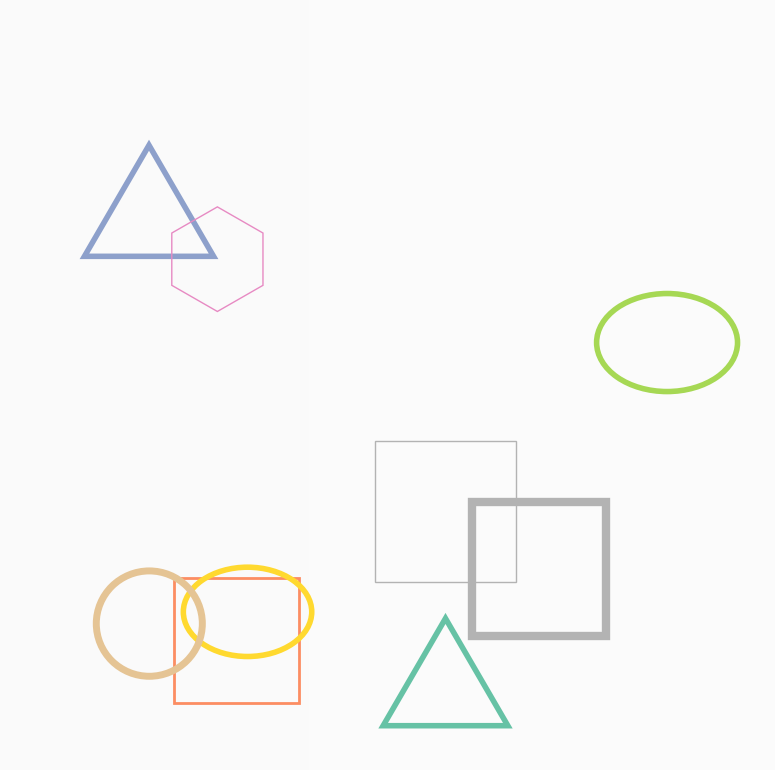[{"shape": "triangle", "thickness": 2, "radius": 0.46, "center": [0.575, 0.104]}, {"shape": "square", "thickness": 1, "radius": 0.4, "center": [0.305, 0.168]}, {"shape": "triangle", "thickness": 2, "radius": 0.48, "center": [0.192, 0.715]}, {"shape": "hexagon", "thickness": 0.5, "radius": 0.34, "center": [0.28, 0.663]}, {"shape": "oval", "thickness": 2, "radius": 0.45, "center": [0.861, 0.555]}, {"shape": "oval", "thickness": 2, "radius": 0.41, "center": [0.319, 0.205]}, {"shape": "circle", "thickness": 2.5, "radius": 0.34, "center": [0.193, 0.19]}, {"shape": "square", "thickness": 0.5, "radius": 0.46, "center": [0.575, 0.336]}, {"shape": "square", "thickness": 3, "radius": 0.43, "center": [0.696, 0.261]}]